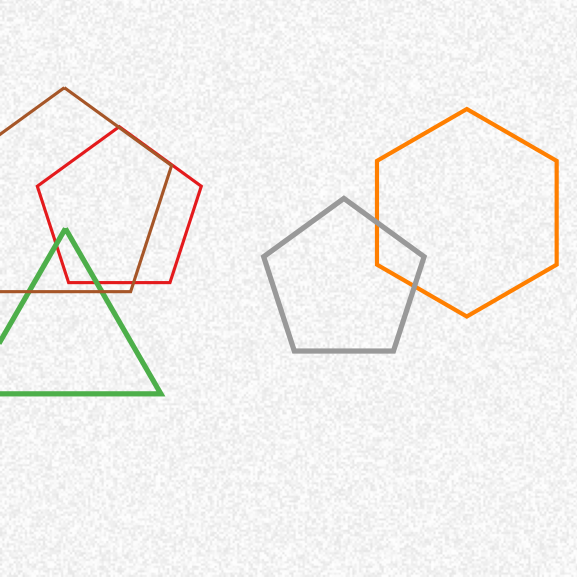[{"shape": "pentagon", "thickness": 1.5, "radius": 0.75, "center": [0.207, 0.631]}, {"shape": "triangle", "thickness": 2.5, "radius": 0.95, "center": [0.113, 0.413]}, {"shape": "hexagon", "thickness": 2, "radius": 0.9, "center": [0.808, 0.631]}, {"shape": "pentagon", "thickness": 1.5, "radius": 0.98, "center": [0.111, 0.652]}, {"shape": "pentagon", "thickness": 2.5, "radius": 0.73, "center": [0.595, 0.509]}]